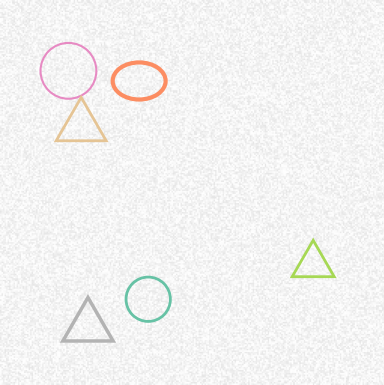[{"shape": "circle", "thickness": 2, "radius": 0.29, "center": [0.385, 0.223]}, {"shape": "oval", "thickness": 3, "radius": 0.34, "center": [0.361, 0.79]}, {"shape": "circle", "thickness": 1.5, "radius": 0.36, "center": [0.178, 0.816]}, {"shape": "triangle", "thickness": 2, "radius": 0.32, "center": [0.813, 0.313]}, {"shape": "triangle", "thickness": 2, "radius": 0.38, "center": [0.211, 0.672]}, {"shape": "triangle", "thickness": 2.5, "radius": 0.38, "center": [0.228, 0.152]}]